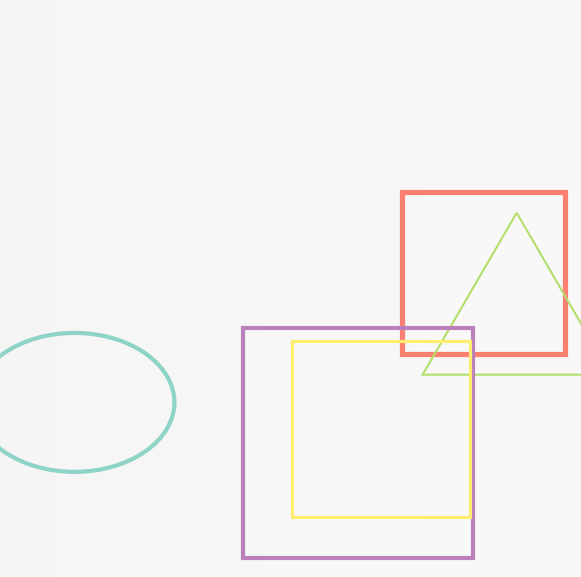[{"shape": "oval", "thickness": 2, "radius": 0.86, "center": [0.128, 0.302]}, {"shape": "square", "thickness": 2.5, "radius": 0.7, "center": [0.831, 0.526]}, {"shape": "triangle", "thickness": 1, "radius": 0.93, "center": [0.889, 0.444]}, {"shape": "square", "thickness": 2, "radius": 0.99, "center": [0.616, 0.232]}, {"shape": "square", "thickness": 1.5, "radius": 0.77, "center": [0.656, 0.256]}]